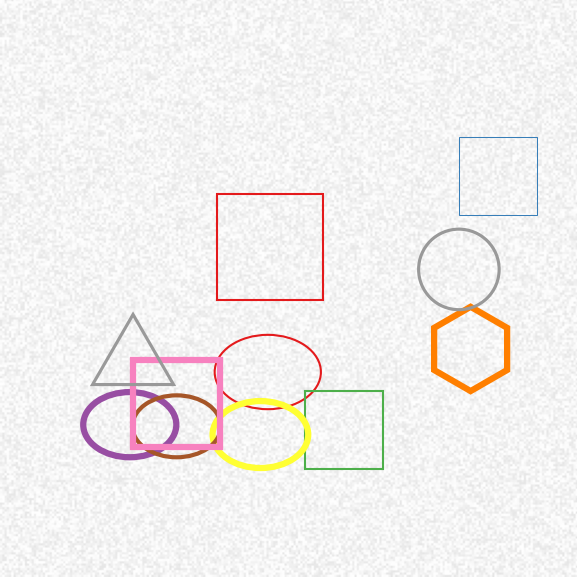[{"shape": "oval", "thickness": 1, "radius": 0.46, "center": [0.464, 0.355]}, {"shape": "square", "thickness": 1, "radius": 0.46, "center": [0.468, 0.572]}, {"shape": "square", "thickness": 0.5, "radius": 0.34, "center": [0.862, 0.694]}, {"shape": "square", "thickness": 1, "radius": 0.34, "center": [0.595, 0.255]}, {"shape": "oval", "thickness": 3, "radius": 0.4, "center": [0.225, 0.264]}, {"shape": "hexagon", "thickness": 3, "radius": 0.36, "center": [0.815, 0.395]}, {"shape": "oval", "thickness": 3, "radius": 0.41, "center": [0.451, 0.247]}, {"shape": "oval", "thickness": 2, "radius": 0.38, "center": [0.306, 0.261]}, {"shape": "square", "thickness": 3, "radius": 0.38, "center": [0.306, 0.301]}, {"shape": "triangle", "thickness": 1.5, "radius": 0.4, "center": [0.23, 0.374]}, {"shape": "circle", "thickness": 1.5, "radius": 0.35, "center": [0.795, 0.533]}]